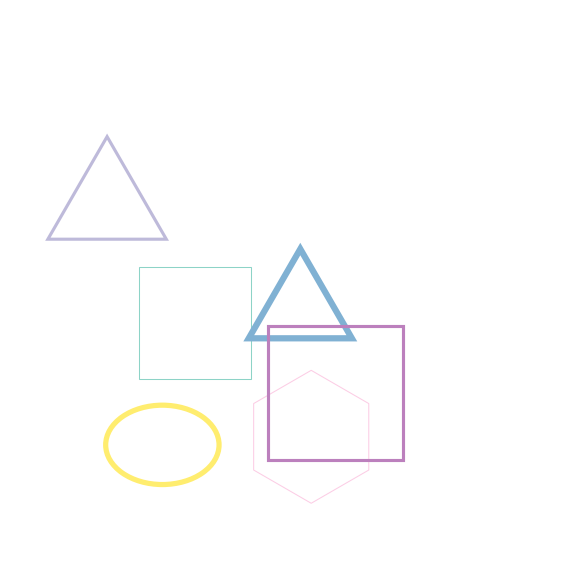[{"shape": "square", "thickness": 0.5, "radius": 0.49, "center": [0.337, 0.439]}, {"shape": "triangle", "thickness": 1.5, "radius": 0.59, "center": [0.185, 0.644]}, {"shape": "triangle", "thickness": 3, "radius": 0.52, "center": [0.52, 0.465]}, {"shape": "hexagon", "thickness": 0.5, "radius": 0.58, "center": [0.539, 0.243]}, {"shape": "square", "thickness": 1.5, "radius": 0.58, "center": [0.581, 0.319]}, {"shape": "oval", "thickness": 2.5, "radius": 0.49, "center": [0.281, 0.229]}]